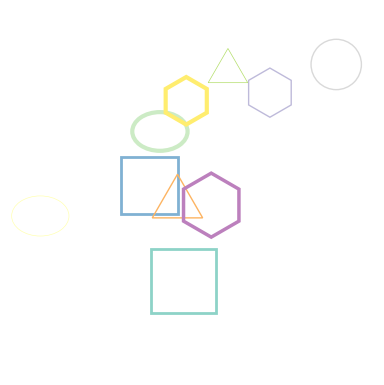[{"shape": "square", "thickness": 2, "radius": 0.42, "center": [0.476, 0.27]}, {"shape": "oval", "thickness": 0.5, "radius": 0.37, "center": [0.105, 0.439]}, {"shape": "hexagon", "thickness": 1, "radius": 0.32, "center": [0.701, 0.759]}, {"shape": "square", "thickness": 2, "radius": 0.37, "center": [0.388, 0.518]}, {"shape": "triangle", "thickness": 1, "radius": 0.38, "center": [0.461, 0.472]}, {"shape": "triangle", "thickness": 0.5, "radius": 0.3, "center": [0.592, 0.815]}, {"shape": "circle", "thickness": 1, "radius": 0.33, "center": [0.873, 0.833]}, {"shape": "hexagon", "thickness": 2.5, "radius": 0.42, "center": [0.549, 0.467]}, {"shape": "oval", "thickness": 3, "radius": 0.36, "center": [0.415, 0.659]}, {"shape": "hexagon", "thickness": 3, "radius": 0.31, "center": [0.484, 0.738]}]